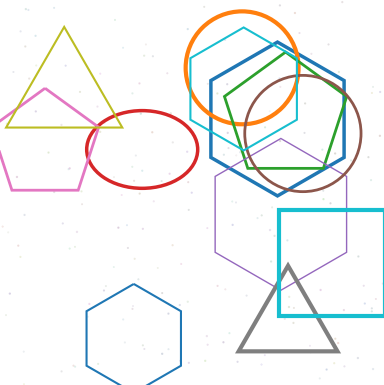[{"shape": "hexagon", "thickness": 1.5, "radius": 0.71, "center": [0.347, 0.121]}, {"shape": "hexagon", "thickness": 2.5, "radius": 1.0, "center": [0.721, 0.691]}, {"shape": "circle", "thickness": 3, "radius": 0.73, "center": [0.629, 0.824]}, {"shape": "pentagon", "thickness": 2, "radius": 0.83, "center": [0.742, 0.698]}, {"shape": "oval", "thickness": 2.5, "radius": 0.72, "center": [0.369, 0.612]}, {"shape": "hexagon", "thickness": 1, "radius": 0.99, "center": [0.73, 0.443]}, {"shape": "circle", "thickness": 2, "radius": 0.76, "center": [0.787, 0.653]}, {"shape": "pentagon", "thickness": 2, "radius": 0.73, "center": [0.117, 0.624]}, {"shape": "triangle", "thickness": 3, "radius": 0.74, "center": [0.748, 0.162]}, {"shape": "triangle", "thickness": 1.5, "radius": 0.87, "center": [0.167, 0.756]}, {"shape": "hexagon", "thickness": 1.5, "radius": 0.8, "center": [0.633, 0.769]}, {"shape": "square", "thickness": 3, "radius": 0.69, "center": [0.862, 0.317]}]